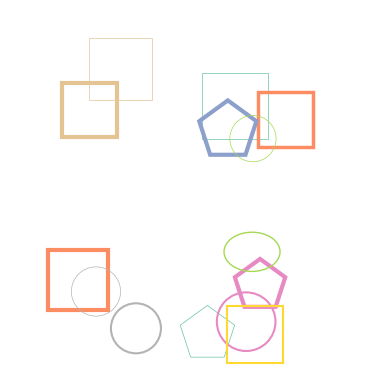[{"shape": "pentagon", "thickness": 0.5, "radius": 0.37, "center": [0.539, 0.132]}, {"shape": "square", "thickness": 0.5, "radius": 0.43, "center": [0.61, 0.724]}, {"shape": "square", "thickness": 2.5, "radius": 0.36, "center": [0.742, 0.69]}, {"shape": "square", "thickness": 3, "radius": 0.39, "center": [0.202, 0.273]}, {"shape": "pentagon", "thickness": 3, "radius": 0.39, "center": [0.592, 0.661]}, {"shape": "pentagon", "thickness": 3, "radius": 0.34, "center": [0.675, 0.259]}, {"shape": "circle", "thickness": 1.5, "radius": 0.38, "center": [0.639, 0.164]}, {"shape": "oval", "thickness": 1, "radius": 0.36, "center": [0.655, 0.346]}, {"shape": "circle", "thickness": 0.5, "radius": 0.3, "center": [0.657, 0.64]}, {"shape": "square", "thickness": 1.5, "radius": 0.37, "center": [0.662, 0.131]}, {"shape": "square", "thickness": 3, "radius": 0.35, "center": [0.232, 0.715]}, {"shape": "square", "thickness": 0.5, "radius": 0.41, "center": [0.313, 0.821]}, {"shape": "circle", "thickness": 0.5, "radius": 0.32, "center": [0.249, 0.243]}, {"shape": "circle", "thickness": 1.5, "radius": 0.32, "center": [0.353, 0.147]}]